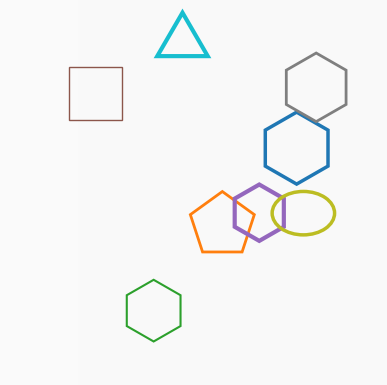[{"shape": "hexagon", "thickness": 2.5, "radius": 0.47, "center": [0.766, 0.615]}, {"shape": "pentagon", "thickness": 2, "radius": 0.43, "center": [0.574, 0.416]}, {"shape": "hexagon", "thickness": 1.5, "radius": 0.4, "center": [0.397, 0.193]}, {"shape": "hexagon", "thickness": 3, "radius": 0.37, "center": [0.669, 0.448]}, {"shape": "square", "thickness": 1, "radius": 0.34, "center": [0.247, 0.757]}, {"shape": "hexagon", "thickness": 2, "radius": 0.45, "center": [0.816, 0.773]}, {"shape": "oval", "thickness": 2.5, "radius": 0.4, "center": [0.783, 0.446]}, {"shape": "triangle", "thickness": 3, "radius": 0.38, "center": [0.471, 0.892]}]